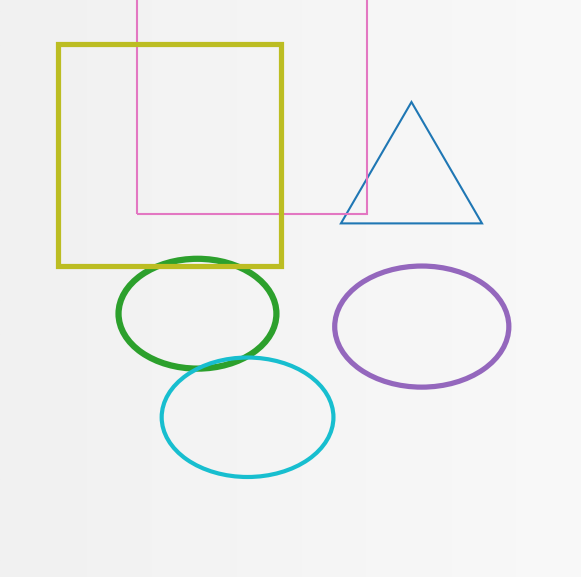[{"shape": "triangle", "thickness": 1, "radius": 0.7, "center": [0.708, 0.682]}, {"shape": "oval", "thickness": 3, "radius": 0.68, "center": [0.34, 0.456]}, {"shape": "oval", "thickness": 2.5, "radius": 0.75, "center": [0.726, 0.434]}, {"shape": "square", "thickness": 1, "radius": 0.99, "center": [0.434, 0.826]}, {"shape": "square", "thickness": 2.5, "radius": 0.96, "center": [0.292, 0.731]}, {"shape": "oval", "thickness": 2, "radius": 0.74, "center": [0.426, 0.277]}]